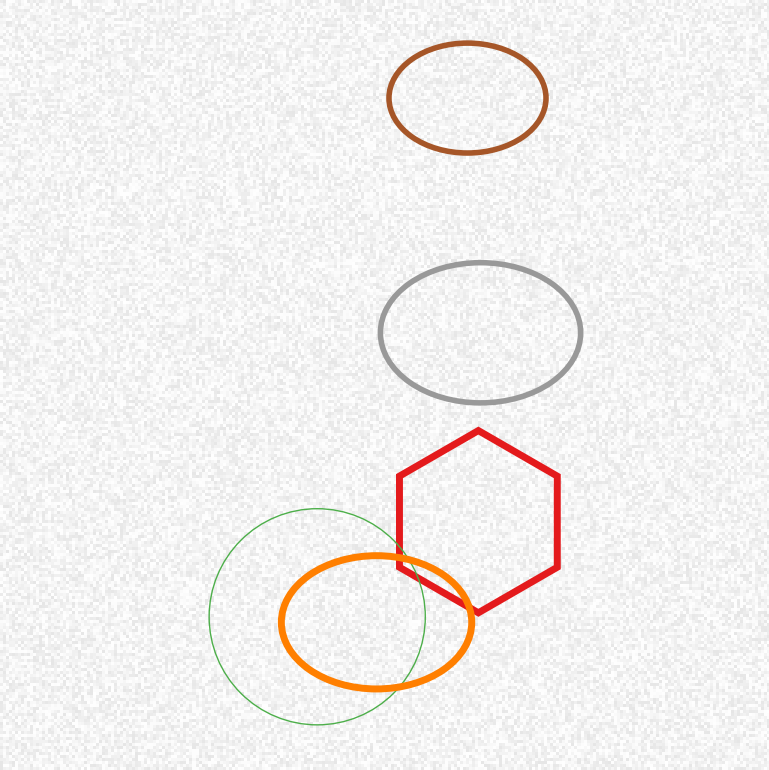[{"shape": "hexagon", "thickness": 2.5, "radius": 0.59, "center": [0.621, 0.322]}, {"shape": "circle", "thickness": 0.5, "radius": 0.7, "center": [0.412, 0.199]}, {"shape": "oval", "thickness": 2.5, "radius": 0.62, "center": [0.489, 0.192]}, {"shape": "oval", "thickness": 2, "radius": 0.51, "center": [0.607, 0.873]}, {"shape": "oval", "thickness": 2, "radius": 0.65, "center": [0.624, 0.568]}]